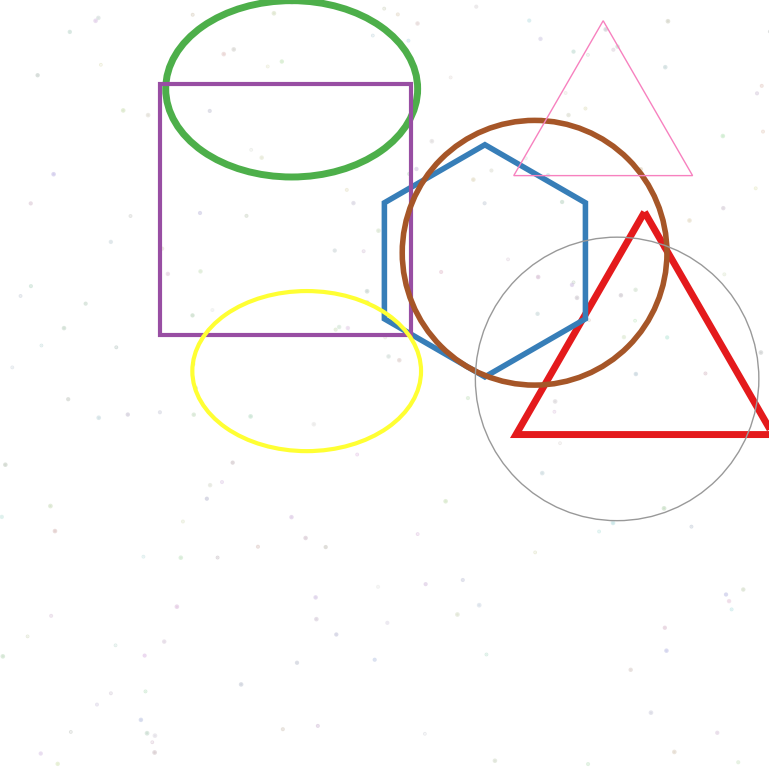[{"shape": "triangle", "thickness": 2.5, "radius": 0.96, "center": [0.837, 0.532]}, {"shape": "hexagon", "thickness": 2, "radius": 0.75, "center": [0.63, 0.661]}, {"shape": "oval", "thickness": 2.5, "radius": 0.82, "center": [0.379, 0.885]}, {"shape": "square", "thickness": 1.5, "radius": 0.81, "center": [0.371, 0.728]}, {"shape": "oval", "thickness": 1.5, "radius": 0.74, "center": [0.398, 0.518]}, {"shape": "circle", "thickness": 2, "radius": 0.86, "center": [0.694, 0.672]}, {"shape": "triangle", "thickness": 0.5, "radius": 0.67, "center": [0.783, 0.839]}, {"shape": "circle", "thickness": 0.5, "radius": 0.92, "center": [0.801, 0.508]}]